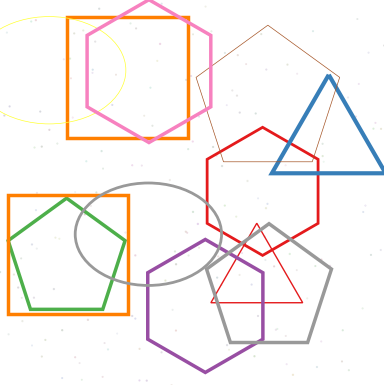[{"shape": "triangle", "thickness": 1, "radius": 0.69, "center": [0.667, 0.283]}, {"shape": "hexagon", "thickness": 2, "radius": 0.83, "center": [0.682, 0.503]}, {"shape": "triangle", "thickness": 3, "radius": 0.85, "center": [0.854, 0.635]}, {"shape": "pentagon", "thickness": 2.5, "radius": 0.8, "center": [0.173, 0.326]}, {"shape": "hexagon", "thickness": 2.5, "radius": 0.86, "center": [0.533, 0.205]}, {"shape": "square", "thickness": 2.5, "radius": 0.78, "center": [0.176, 0.339]}, {"shape": "square", "thickness": 2.5, "radius": 0.79, "center": [0.331, 0.798]}, {"shape": "oval", "thickness": 0.5, "radius": 1.0, "center": [0.128, 0.818]}, {"shape": "pentagon", "thickness": 0.5, "radius": 0.98, "center": [0.696, 0.738]}, {"shape": "hexagon", "thickness": 2.5, "radius": 0.93, "center": [0.387, 0.815]}, {"shape": "pentagon", "thickness": 2.5, "radius": 0.85, "center": [0.699, 0.248]}, {"shape": "oval", "thickness": 2, "radius": 0.95, "center": [0.385, 0.392]}]